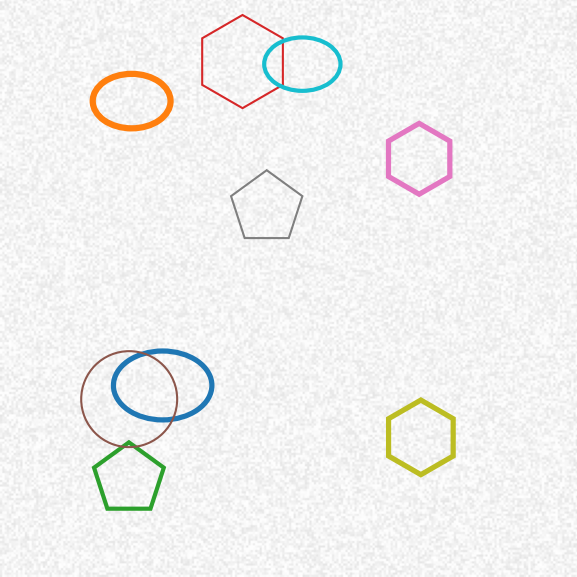[{"shape": "oval", "thickness": 2.5, "radius": 0.43, "center": [0.282, 0.332]}, {"shape": "oval", "thickness": 3, "radius": 0.34, "center": [0.228, 0.824]}, {"shape": "pentagon", "thickness": 2, "radius": 0.32, "center": [0.223, 0.17]}, {"shape": "hexagon", "thickness": 1, "radius": 0.4, "center": [0.42, 0.893]}, {"shape": "circle", "thickness": 1, "radius": 0.42, "center": [0.224, 0.308]}, {"shape": "hexagon", "thickness": 2.5, "radius": 0.31, "center": [0.726, 0.724]}, {"shape": "pentagon", "thickness": 1, "radius": 0.32, "center": [0.462, 0.639]}, {"shape": "hexagon", "thickness": 2.5, "radius": 0.32, "center": [0.729, 0.242]}, {"shape": "oval", "thickness": 2, "radius": 0.33, "center": [0.524, 0.888]}]